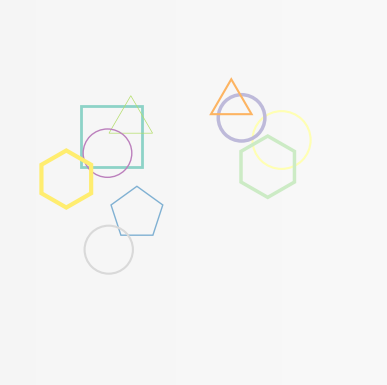[{"shape": "square", "thickness": 2, "radius": 0.4, "center": [0.287, 0.646]}, {"shape": "circle", "thickness": 1.5, "radius": 0.38, "center": [0.727, 0.636]}, {"shape": "circle", "thickness": 2.5, "radius": 0.3, "center": [0.623, 0.694]}, {"shape": "pentagon", "thickness": 1, "radius": 0.35, "center": [0.353, 0.446]}, {"shape": "triangle", "thickness": 1.5, "radius": 0.3, "center": [0.597, 0.734]}, {"shape": "triangle", "thickness": 0.5, "radius": 0.32, "center": [0.338, 0.687]}, {"shape": "circle", "thickness": 1.5, "radius": 0.31, "center": [0.281, 0.351]}, {"shape": "circle", "thickness": 1, "radius": 0.31, "center": [0.277, 0.602]}, {"shape": "hexagon", "thickness": 2.5, "radius": 0.4, "center": [0.691, 0.567]}, {"shape": "hexagon", "thickness": 3, "radius": 0.37, "center": [0.171, 0.535]}]